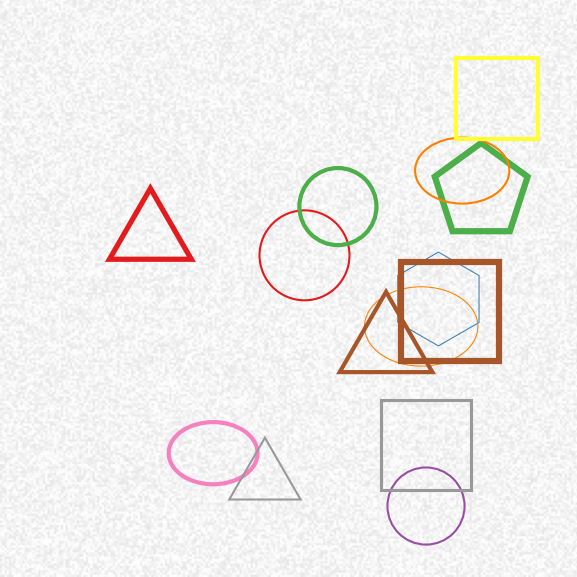[{"shape": "triangle", "thickness": 2.5, "radius": 0.41, "center": [0.26, 0.591]}, {"shape": "circle", "thickness": 1, "radius": 0.39, "center": [0.527, 0.557]}, {"shape": "hexagon", "thickness": 0.5, "radius": 0.41, "center": [0.759, 0.481]}, {"shape": "circle", "thickness": 2, "radius": 0.33, "center": [0.585, 0.641]}, {"shape": "pentagon", "thickness": 3, "radius": 0.42, "center": [0.833, 0.667]}, {"shape": "circle", "thickness": 1, "radius": 0.33, "center": [0.738, 0.123]}, {"shape": "oval", "thickness": 0.5, "radius": 0.49, "center": [0.729, 0.434]}, {"shape": "oval", "thickness": 1, "radius": 0.41, "center": [0.8, 0.704]}, {"shape": "square", "thickness": 2, "radius": 0.35, "center": [0.861, 0.829]}, {"shape": "square", "thickness": 3, "radius": 0.43, "center": [0.779, 0.46]}, {"shape": "triangle", "thickness": 2, "radius": 0.46, "center": [0.668, 0.401]}, {"shape": "oval", "thickness": 2, "radius": 0.38, "center": [0.369, 0.214]}, {"shape": "square", "thickness": 1.5, "radius": 0.39, "center": [0.738, 0.229]}, {"shape": "triangle", "thickness": 1, "radius": 0.36, "center": [0.459, 0.17]}]